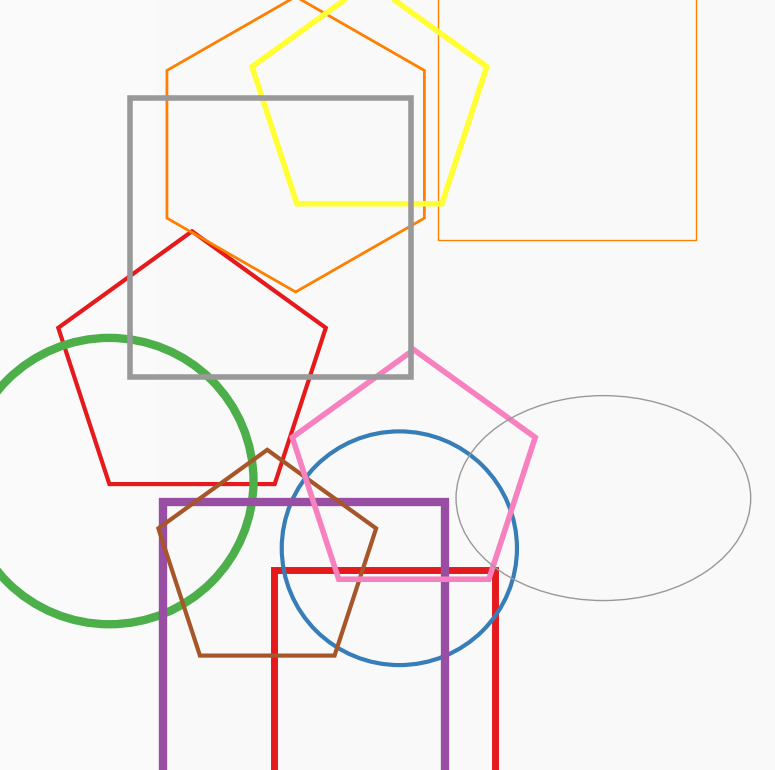[{"shape": "pentagon", "thickness": 1.5, "radius": 0.91, "center": [0.248, 0.518]}, {"shape": "square", "thickness": 2.5, "radius": 0.71, "center": [0.496, 0.117]}, {"shape": "circle", "thickness": 1.5, "radius": 0.76, "center": [0.515, 0.288]}, {"shape": "circle", "thickness": 3, "radius": 0.93, "center": [0.141, 0.375]}, {"shape": "square", "thickness": 3, "radius": 0.91, "center": [0.392, 0.166]}, {"shape": "hexagon", "thickness": 1, "radius": 0.96, "center": [0.381, 0.813]}, {"shape": "square", "thickness": 0.5, "radius": 0.83, "center": [0.732, 0.854]}, {"shape": "pentagon", "thickness": 2, "radius": 0.8, "center": [0.477, 0.864]}, {"shape": "pentagon", "thickness": 1.5, "radius": 0.74, "center": [0.345, 0.268]}, {"shape": "pentagon", "thickness": 2, "radius": 0.82, "center": [0.534, 0.381]}, {"shape": "square", "thickness": 2, "radius": 0.9, "center": [0.349, 0.691]}, {"shape": "oval", "thickness": 0.5, "radius": 0.95, "center": [0.779, 0.353]}]